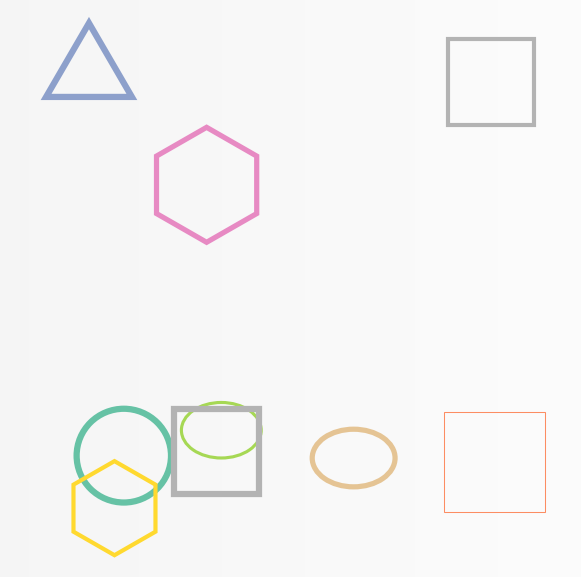[{"shape": "circle", "thickness": 3, "radius": 0.41, "center": [0.213, 0.21]}, {"shape": "square", "thickness": 0.5, "radius": 0.43, "center": [0.851, 0.199]}, {"shape": "triangle", "thickness": 3, "radius": 0.43, "center": [0.153, 0.874]}, {"shape": "hexagon", "thickness": 2.5, "radius": 0.5, "center": [0.355, 0.679]}, {"shape": "oval", "thickness": 1.5, "radius": 0.34, "center": [0.381, 0.254]}, {"shape": "hexagon", "thickness": 2, "radius": 0.41, "center": [0.197, 0.119]}, {"shape": "oval", "thickness": 2.5, "radius": 0.36, "center": [0.608, 0.206]}, {"shape": "square", "thickness": 2, "radius": 0.37, "center": [0.845, 0.857]}, {"shape": "square", "thickness": 3, "radius": 0.37, "center": [0.373, 0.217]}]